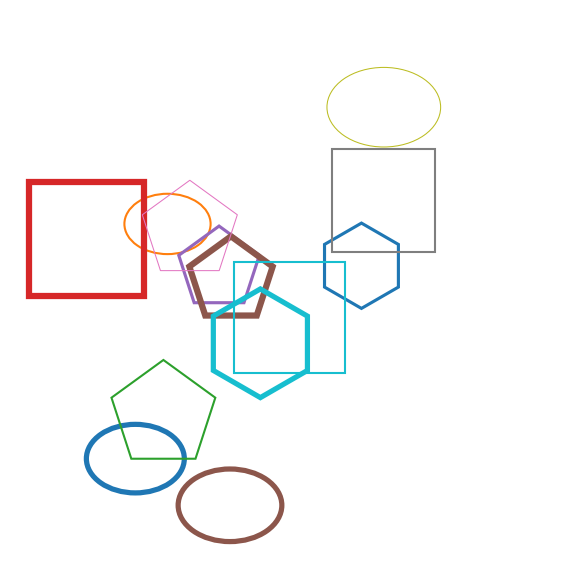[{"shape": "hexagon", "thickness": 1.5, "radius": 0.37, "center": [0.626, 0.539]}, {"shape": "oval", "thickness": 2.5, "radius": 0.42, "center": [0.234, 0.205]}, {"shape": "oval", "thickness": 1, "radius": 0.37, "center": [0.29, 0.611]}, {"shape": "pentagon", "thickness": 1, "radius": 0.47, "center": [0.283, 0.281]}, {"shape": "square", "thickness": 3, "radius": 0.5, "center": [0.149, 0.585]}, {"shape": "pentagon", "thickness": 1.5, "radius": 0.37, "center": [0.379, 0.534]}, {"shape": "pentagon", "thickness": 3, "radius": 0.38, "center": [0.4, 0.514]}, {"shape": "oval", "thickness": 2.5, "radius": 0.45, "center": [0.398, 0.124]}, {"shape": "pentagon", "thickness": 0.5, "radius": 0.43, "center": [0.329, 0.6]}, {"shape": "square", "thickness": 1, "radius": 0.45, "center": [0.664, 0.653]}, {"shape": "oval", "thickness": 0.5, "radius": 0.49, "center": [0.665, 0.814]}, {"shape": "square", "thickness": 1, "radius": 0.48, "center": [0.501, 0.449]}, {"shape": "hexagon", "thickness": 2.5, "radius": 0.47, "center": [0.451, 0.405]}]